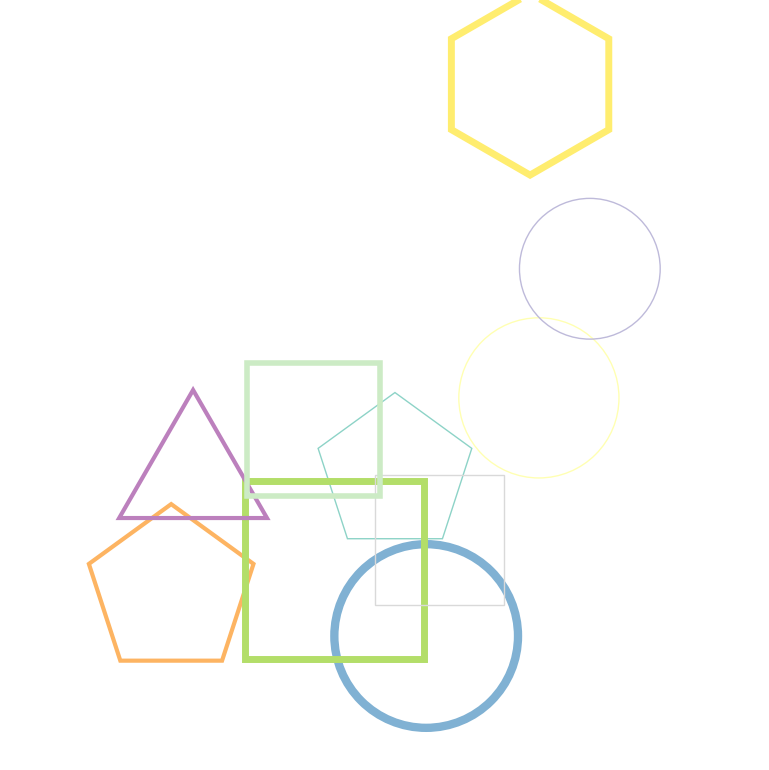[{"shape": "pentagon", "thickness": 0.5, "radius": 0.52, "center": [0.513, 0.385]}, {"shape": "circle", "thickness": 0.5, "radius": 0.52, "center": [0.7, 0.483]}, {"shape": "circle", "thickness": 0.5, "radius": 0.46, "center": [0.766, 0.651]}, {"shape": "circle", "thickness": 3, "radius": 0.6, "center": [0.553, 0.174]}, {"shape": "pentagon", "thickness": 1.5, "radius": 0.56, "center": [0.222, 0.233]}, {"shape": "square", "thickness": 2.5, "radius": 0.58, "center": [0.434, 0.26]}, {"shape": "square", "thickness": 0.5, "radius": 0.42, "center": [0.571, 0.299]}, {"shape": "triangle", "thickness": 1.5, "radius": 0.55, "center": [0.251, 0.383]}, {"shape": "square", "thickness": 2, "radius": 0.43, "center": [0.408, 0.442]}, {"shape": "hexagon", "thickness": 2.5, "radius": 0.59, "center": [0.688, 0.891]}]